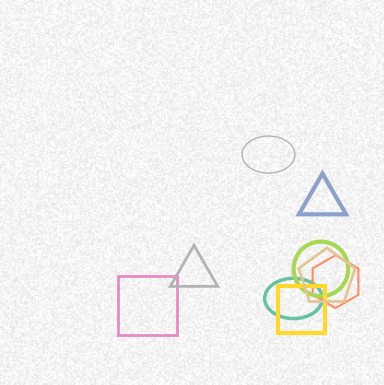[{"shape": "oval", "thickness": 2.5, "radius": 0.37, "center": [0.762, 0.225]}, {"shape": "hexagon", "thickness": 1.5, "radius": 0.34, "center": [0.871, 0.268]}, {"shape": "triangle", "thickness": 3, "radius": 0.35, "center": [0.838, 0.479]}, {"shape": "square", "thickness": 2, "radius": 0.38, "center": [0.383, 0.206]}, {"shape": "circle", "thickness": 3, "radius": 0.35, "center": [0.834, 0.302]}, {"shape": "square", "thickness": 3, "radius": 0.3, "center": [0.784, 0.196]}, {"shape": "pentagon", "thickness": 2, "radius": 0.38, "center": [0.849, 0.279]}, {"shape": "oval", "thickness": 1, "radius": 0.34, "center": [0.697, 0.599]}, {"shape": "triangle", "thickness": 2, "radius": 0.36, "center": [0.504, 0.292]}]